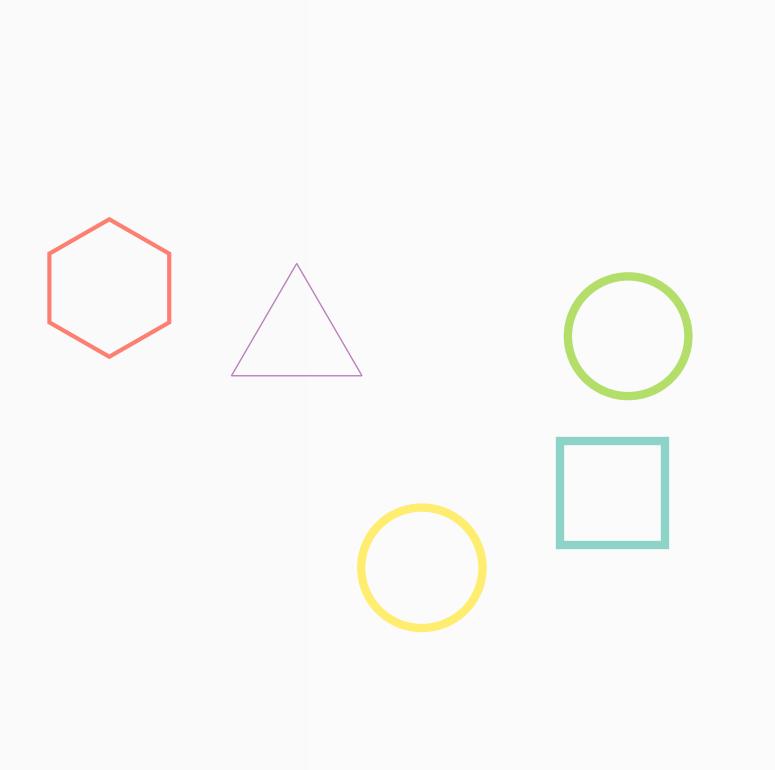[{"shape": "square", "thickness": 3, "radius": 0.34, "center": [0.79, 0.36]}, {"shape": "hexagon", "thickness": 1.5, "radius": 0.45, "center": [0.141, 0.626]}, {"shape": "circle", "thickness": 3, "radius": 0.39, "center": [0.811, 0.563]}, {"shape": "triangle", "thickness": 0.5, "radius": 0.49, "center": [0.383, 0.561]}, {"shape": "circle", "thickness": 3, "radius": 0.39, "center": [0.544, 0.263]}]